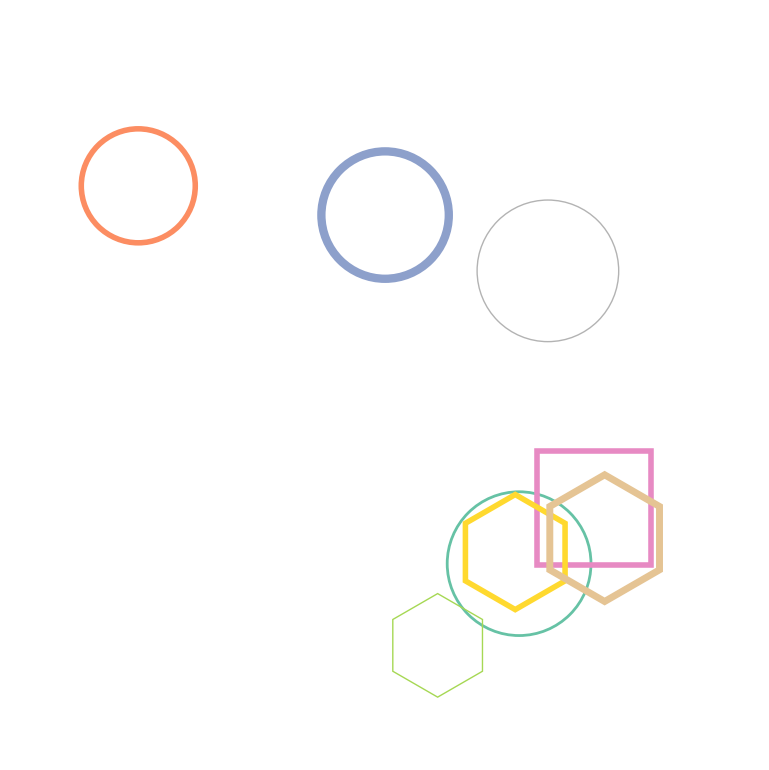[{"shape": "circle", "thickness": 1, "radius": 0.47, "center": [0.674, 0.268]}, {"shape": "circle", "thickness": 2, "radius": 0.37, "center": [0.18, 0.759]}, {"shape": "circle", "thickness": 3, "radius": 0.41, "center": [0.5, 0.721]}, {"shape": "square", "thickness": 2, "radius": 0.37, "center": [0.771, 0.34]}, {"shape": "hexagon", "thickness": 0.5, "radius": 0.34, "center": [0.568, 0.162]}, {"shape": "hexagon", "thickness": 2, "radius": 0.37, "center": [0.669, 0.283]}, {"shape": "hexagon", "thickness": 2.5, "radius": 0.41, "center": [0.785, 0.301]}, {"shape": "circle", "thickness": 0.5, "radius": 0.46, "center": [0.712, 0.648]}]